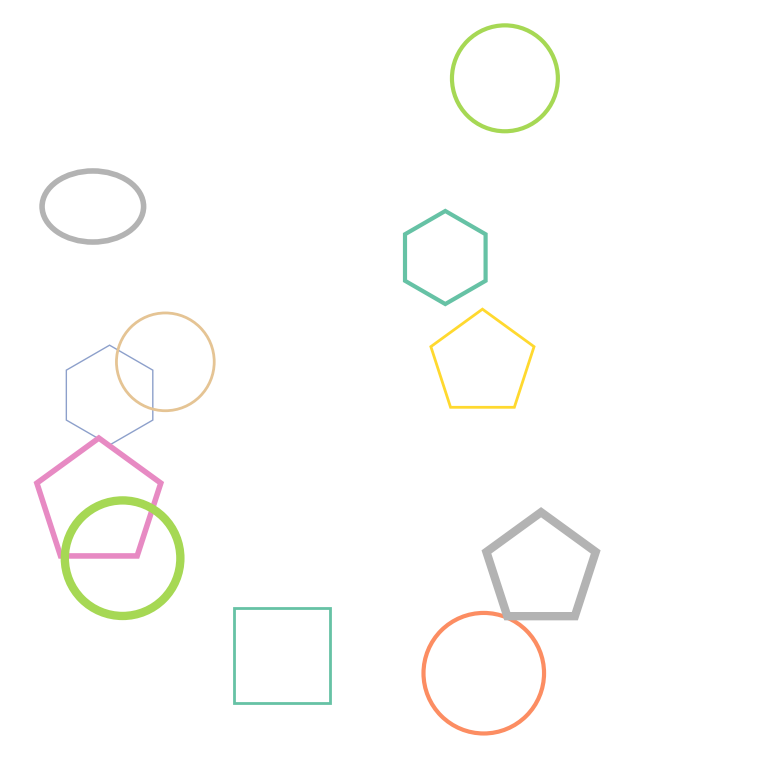[{"shape": "square", "thickness": 1, "radius": 0.31, "center": [0.366, 0.149]}, {"shape": "hexagon", "thickness": 1.5, "radius": 0.3, "center": [0.578, 0.666]}, {"shape": "circle", "thickness": 1.5, "radius": 0.39, "center": [0.628, 0.126]}, {"shape": "hexagon", "thickness": 0.5, "radius": 0.32, "center": [0.142, 0.487]}, {"shape": "pentagon", "thickness": 2, "radius": 0.42, "center": [0.128, 0.346]}, {"shape": "circle", "thickness": 3, "radius": 0.38, "center": [0.159, 0.275]}, {"shape": "circle", "thickness": 1.5, "radius": 0.34, "center": [0.656, 0.898]}, {"shape": "pentagon", "thickness": 1, "radius": 0.35, "center": [0.627, 0.528]}, {"shape": "circle", "thickness": 1, "radius": 0.32, "center": [0.215, 0.53]}, {"shape": "pentagon", "thickness": 3, "radius": 0.37, "center": [0.703, 0.26]}, {"shape": "oval", "thickness": 2, "radius": 0.33, "center": [0.121, 0.732]}]